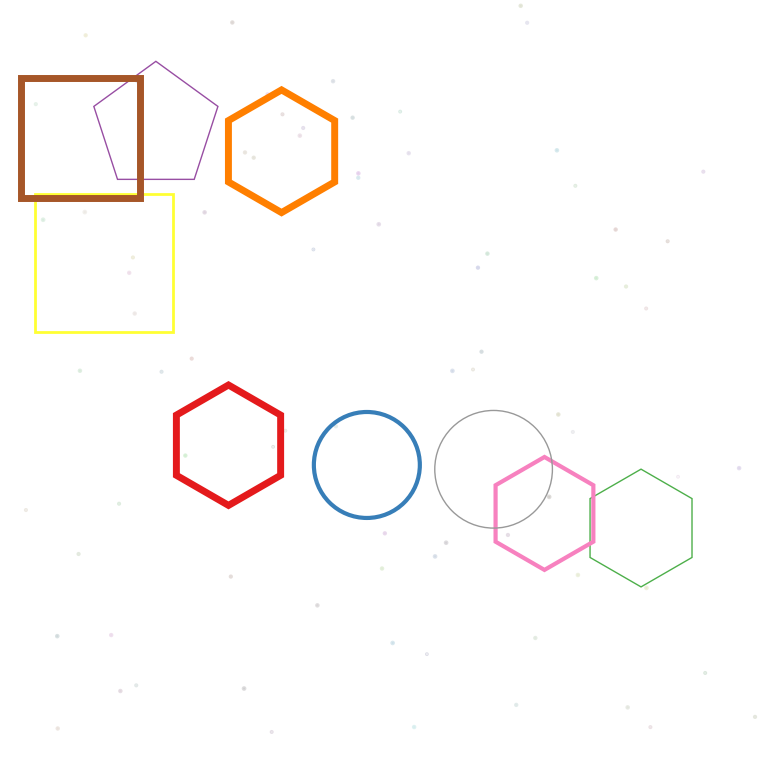[{"shape": "hexagon", "thickness": 2.5, "radius": 0.39, "center": [0.297, 0.422]}, {"shape": "circle", "thickness": 1.5, "radius": 0.34, "center": [0.476, 0.396]}, {"shape": "hexagon", "thickness": 0.5, "radius": 0.38, "center": [0.833, 0.314]}, {"shape": "pentagon", "thickness": 0.5, "radius": 0.42, "center": [0.202, 0.836]}, {"shape": "hexagon", "thickness": 2.5, "radius": 0.4, "center": [0.366, 0.804]}, {"shape": "square", "thickness": 1, "radius": 0.45, "center": [0.135, 0.659]}, {"shape": "square", "thickness": 2.5, "radius": 0.39, "center": [0.105, 0.821]}, {"shape": "hexagon", "thickness": 1.5, "radius": 0.37, "center": [0.707, 0.333]}, {"shape": "circle", "thickness": 0.5, "radius": 0.38, "center": [0.641, 0.391]}]